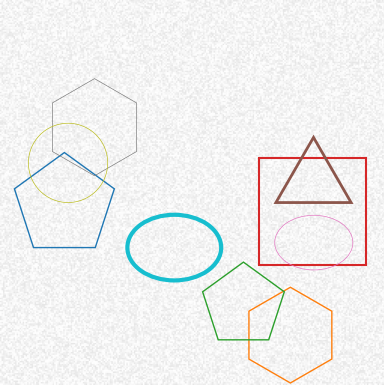[{"shape": "pentagon", "thickness": 1, "radius": 0.68, "center": [0.167, 0.467]}, {"shape": "hexagon", "thickness": 1, "radius": 0.62, "center": [0.754, 0.13]}, {"shape": "pentagon", "thickness": 1, "radius": 0.56, "center": [0.632, 0.208]}, {"shape": "square", "thickness": 1.5, "radius": 0.7, "center": [0.812, 0.45]}, {"shape": "triangle", "thickness": 2, "radius": 0.56, "center": [0.814, 0.53]}, {"shape": "oval", "thickness": 0.5, "radius": 0.51, "center": [0.815, 0.37]}, {"shape": "hexagon", "thickness": 0.5, "radius": 0.63, "center": [0.245, 0.67]}, {"shape": "circle", "thickness": 0.5, "radius": 0.51, "center": [0.177, 0.577]}, {"shape": "oval", "thickness": 3, "radius": 0.61, "center": [0.453, 0.357]}]